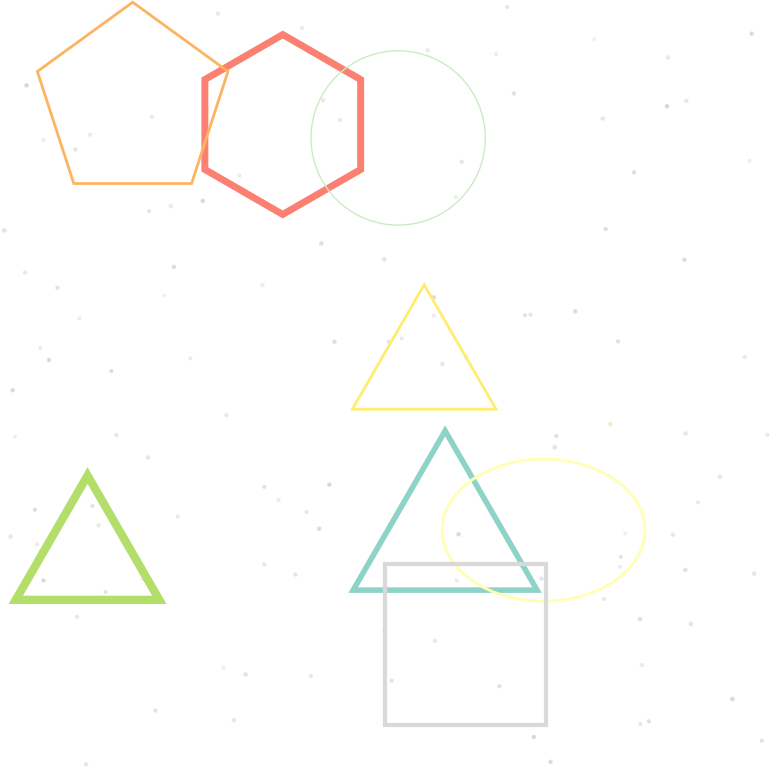[{"shape": "triangle", "thickness": 2, "radius": 0.69, "center": [0.578, 0.303]}, {"shape": "oval", "thickness": 1, "radius": 0.66, "center": [0.706, 0.311]}, {"shape": "hexagon", "thickness": 2.5, "radius": 0.58, "center": [0.367, 0.838]}, {"shape": "pentagon", "thickness": 1, "radius": 0.65, "center": [0.172, 0.867]}, {"shape": "triangle", "thickness": 3, "radius": 0.54, "center": [0.114, 0.275]}, {"shape": "square", "thickness": 1.5, "radius": 0.52, "center": [0.605, 0.163]}, {"shape": "circle", "thickness": 0.5, "radius": 0.57, "center": [0.517, 0.821]}, {"shape": "triangle", "thickness": 1, "radius": 0.54, "center": [0.551, 0.522]}]